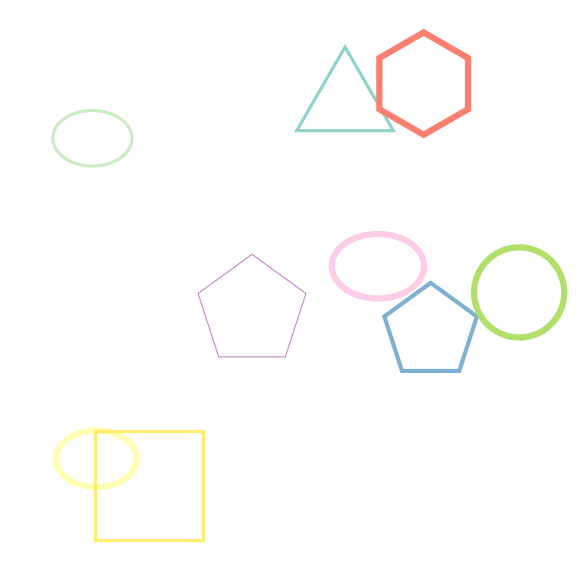[{"shape": "triangle", "thickness": 1.5, "radius": 0.48, "center": [0.597, 0.821]}, {"shape": "oval", "thickness": 3, "radius": 0.35, "center": [0.167, 0.205]}, {"shape": "hexagon", "thickness": 3, "radius": 0.44, "center": [0.734, 0.854]}, {"shape": "pentagon", "thickness": 2, "radius": 0.42, "center": [0.746, 0.425]}, {"shape": "circle", "thickness": 3, "radius": 0.39, "center": [0.899, 0.493]}, {"shape": "oval", "thickness": 3, "radius": 0.4, "center": [0.654, 0.538]}, {"shape": "pentagon", "thickness": 0.5, "radius": 0.49, "center": [0.436, 0.461]}, {"shape": "oval", "thickness": 1.5, "radius": 0.34, "center": [0.16, 0.76]}, {"shape": "square", "thickness": 1.5, "radius": 0.47, "center": [0.258, 0.158]}]